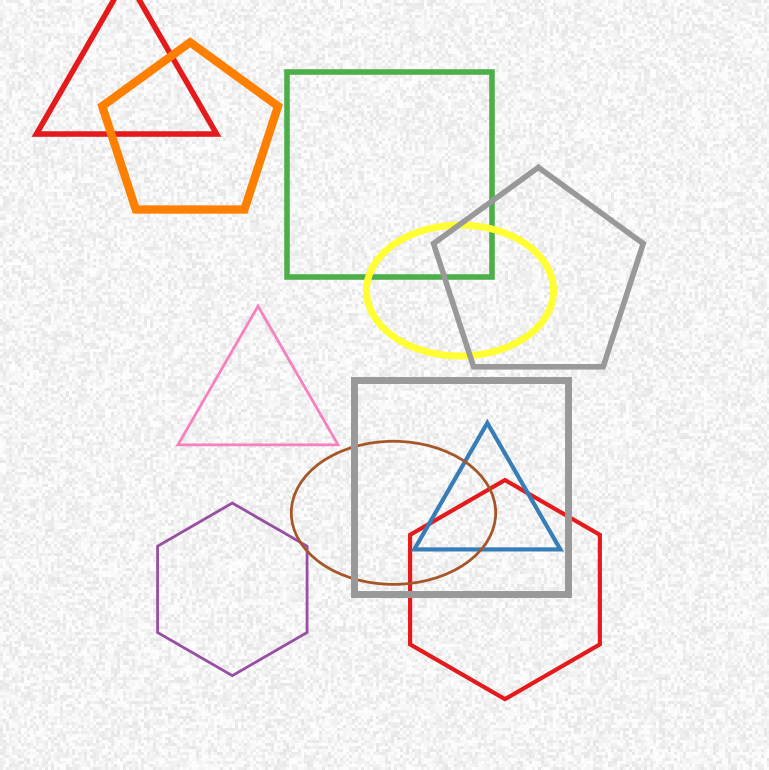[{"shape": "hexagon", "thickness": 1.5, "radius": 0.71, "center": [0.656, 0.234]}, {"shape": "triangle", "thickness": 2, "radius": 0.68, "center": [0.164, 0.894]}, {"shape": "triangle", "thickness": 1.5, "radius": 0.55, "center": [0.633, 0.341]}, {"shape": "square", "thickness": 2, "radius": 0.67, "center": [0.506, 0.773]}, {"shape": "hexagon", "thickness": 1, "radius": 0.56, "center": [0.302, 0.235]}, {"shape": "pentagon", "thickness": 3, "radius": 0.6, "center": [0.247, 0.825]}, {"shape": "oval", "thickness": 2.5, "radius": 0.61, "center": [0.597, 0.623]}, {"shape": "oval", "thickness": 1, "radius": 0.66, "center": [0.511, 0.334]}, {"shape": "triangle", "thickness": 1, "radius": 0.6, "center": [0.335, 0.482]}, {"shape": "pentagon", "thickness": 2, "radius": 0.72, "center": [0.699, 0.639]}, {"shape": "square", "thickness": 2.5, "radius": 0.69, "center": [0.599, 0.367]}]